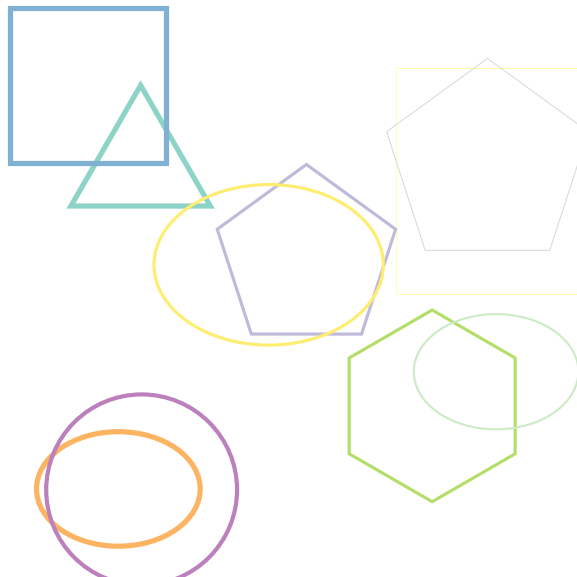[{"shape": "triangle", "thickness": 2.5, "radius": 0.7, "center": [0.243, 0.712]}, {"shape": "square", "thickness": 0.5, "radius": 0.98, "center": [0.881, 0.686]}, {"shape": "pentagon", "thickness": 1.5, "radius": 0.81, "center": [0.531, 0.552]}, {"shape": "square", "thickness": 2.5, "radius": 0.67, "center": [0.152, 0.851]}, {"shape": "oval", "thickness": 2.5, "radius": 0.71, "center": [0.205, 0.152]}, {"shape": "hexagon", "thickness": 1.5, "radius": 0.83, "center": [0.748, 0.296]}, {"shape": "pentagon", "thickness": 0.5, "radius": 0.92, "center": [0.844, 0.714]}, {"shape": "circle", "thickness": 2, "radius": 0.83, "center": [0.245, 0.151]}, {"shape": "oval", "thickness": 1, "radius": 0.71, "center": [0.859, 0.355]}, {"shape": "oval", "thickness": 1.5, "radius": 0.99, "center": [0.465, 0.541]}]